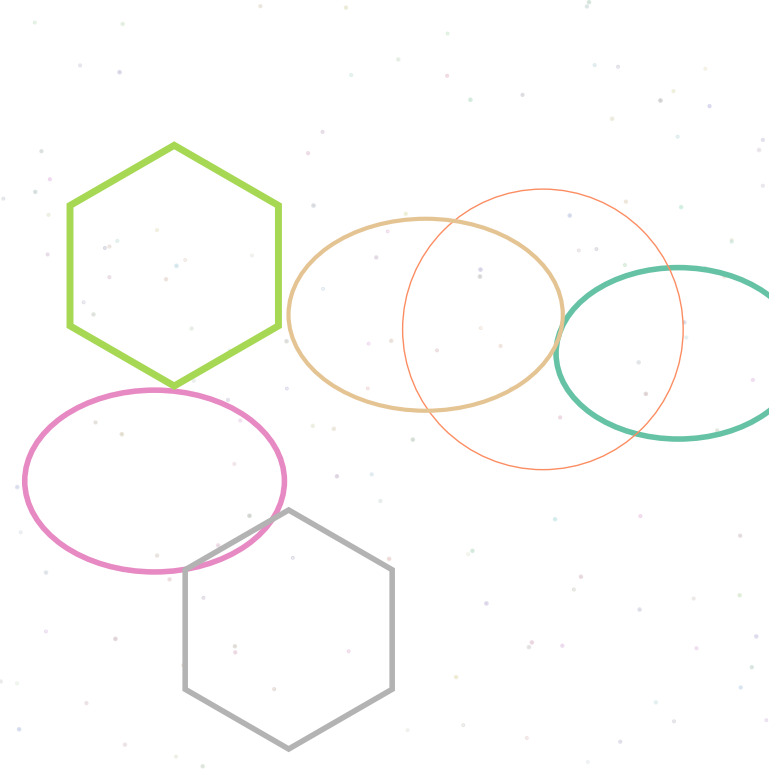[{"shape": "oval", "thickness": 2, "radius": 0.8, "center": [0.881, 0.541]}, {"shape": "circle", "thickness": 0.5, "radius": 0.91, "center": [0.705, 0.572]}, {"shape": "oval", "thickness": 2, "radius": 0.84, "center": [0.201, 0.375]}, {"shape": "hexagon", "thickness": 2.5, "radius": 0.78, "center": [0.226, 0.655]}, {"shape": "oval", "thickness": 1.5, "radius": 0.89, "center": [0.553, 0.591]}, {"shape": "hexagon", "thickness": 2, "radius": 0.78, "center": [0.375, 0.182]}]